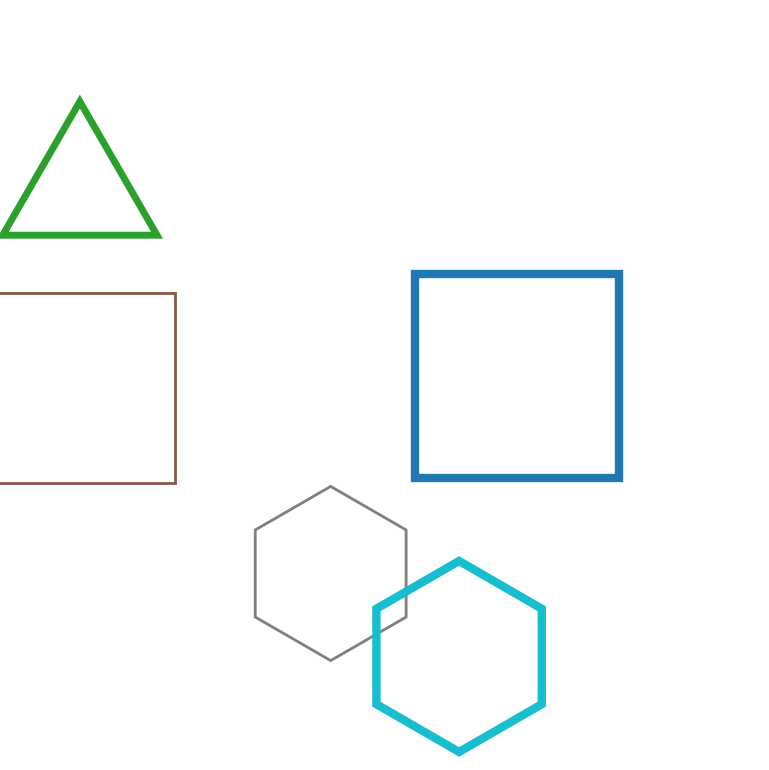[{"shape": "square", "thickness": 3, "radius": 0.66, "center": [0.672, 0.511]}, {"shape": "triangle", "thickness": 2.5, "radius": 0.58, "center": [0.104, 0.752]}, {"shape": "square", "thickness": 1, "radius": 0.62, "center": [0.103, 0.496]}, {"shape": "hexagon", "thickness": 1, "radius": 0.57, "center": [0.429, 0.255]}, {"shape": "hexagon", "thickness": 3, "radius": 0.62, "center": [0.596, 0.147]}]